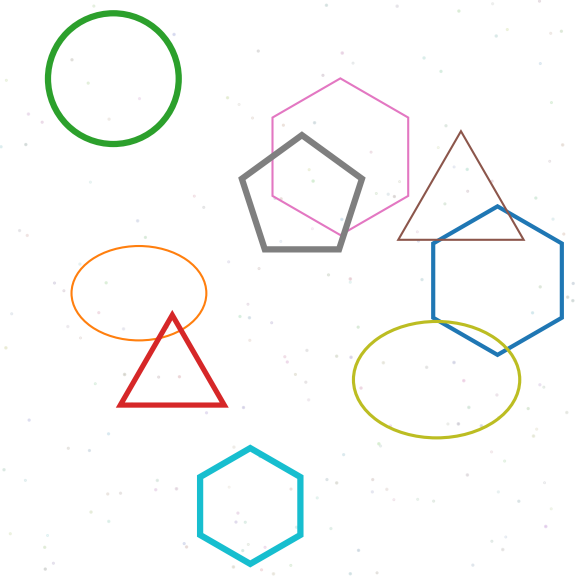[{"shape": "hexagon", "thickness": 2, "radius": 0.64, "center": [0.862, 0.513]}, {"shape": "oval", "thickness": 1, "radius": 0.58, "center": [0.241, 0.491]}, {"shape": "circle", "thickness": 3, "radius": 0.57, "center": [0.196, 0.863]}, {"shape": "triangle", "thickness": 2.5, "radius": 0.52, "center": [0.298, 0.35]}, {"shape": "triangle", "thickness": 1, "radius": 0.63, "center": [0.798, 0.647]}, {"shape": "hexagon", "thickness": 1, "radius": 0.68, "center": [0.589, 0.728]}, {"shape": "pentagon", "thickness": 3, "radius": 0.55, "center": [0.523, 0.656]}, {"shape": "oval", "thickness": 1.5, "radius": 0.72, "center": [0.756, 0.342]}, {"shape": "hexagon", "thickness": 3, "radius": 0.5, "center": [0.433, 0.123]}]